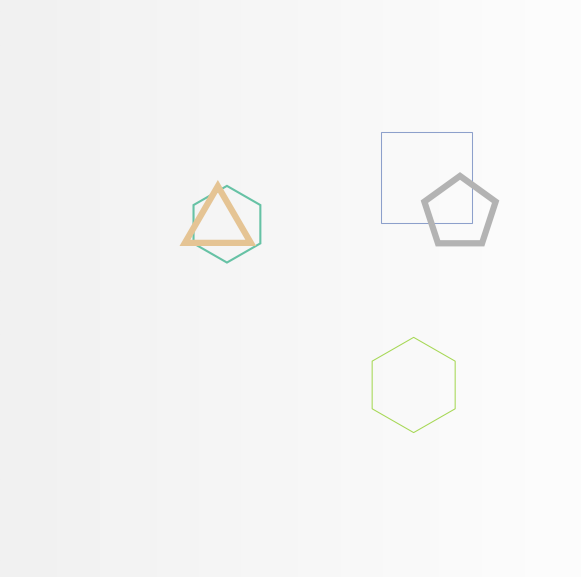[{"shape": "hexagon", "thickness": 1, "radius": 0.33, "center": [0.39, 0.611]}, {"shape": "square", "thickness": 0.5, "radius": 0.39, "center": [0.734, 0.692]}, {"shape": "hexagon", "thickness": 0.5, "radius": 0.41, "center": [0.712, 0.333]}, {"shape": "triangle", "thickness": 3, "radius": 0.33, "center": [0.375, 0.611]}, {"shape": "pentagon", "thickness": 3, "radius": 0.32, "center": [0.791, 0.63]}]